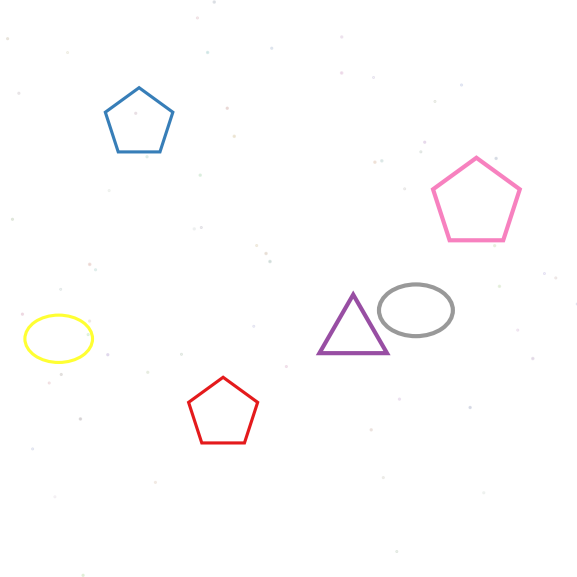[{"shape": "pentagon", "thickness": 1.5, "radius": 0.31, "center": [0.386, 0.283]}, {"shape": "pentagon", "thickness": 1.5, "radius": 0.31, "center": [0.241, 0.786]}, {"shape": "triangle", "thickness": 2, "radius": 0.34, "center": [0.612, 0.421]}, {"shape": "oval", "thickness": 1.5, "radius": 0.29, "center": [0.102, 0.412]}, {"shape": "pentagon", "thickness": 2, "radius": 0.39, "center": [0.825, 0.647]}, {"shape": "oval", "thickness": 2, "radius": 0.32, "center": [0.72, 0.462]}]